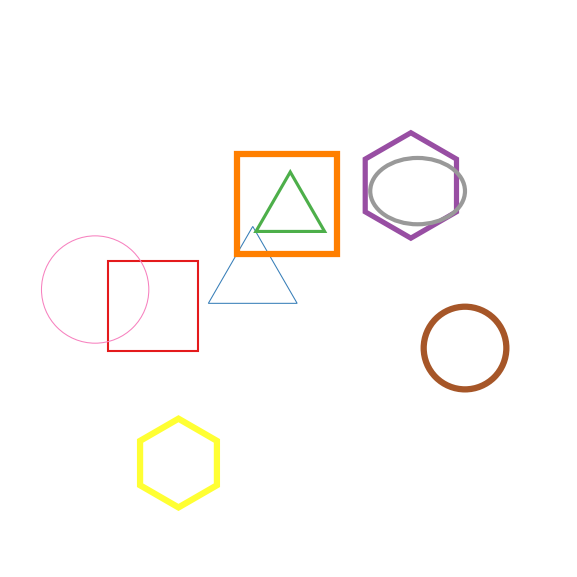[{"shape": "square", "thickness": 1, "radius": 0.39, "center": [0.265, 0.469]}, {"shape": "triangle", "thickness": 0.5, "radius": 0.44, "center": [0.438, 0.518]}, {"shape": "triangle", "thickness": 1.5, "radius": 0.34, "center": [0.503, 0.633]}, {"shape": "hexagon", "thickness": 2.5, "radius": 0.46, "center": [0.711, 0.678]}, {"shape": "square", "thickness": 3, "radius": 0.43, "center": [0.497, 0.646]}, {"shape": "hexagon", "thickness": 3, "radius": 0.38, "center": [0.309, 0.197]}, {"shape": "circle", "thickness": 3, "radius": 0.36, "center": [0.805, 0.396]}, {"shape": "circle", "thickness": 0.5, "radius": 0.46, "center": [0.165, 0.498]}, {"shape": "oval", "thickness": 2, "radius": 0.41, "center": [0.723, 0.668]}]